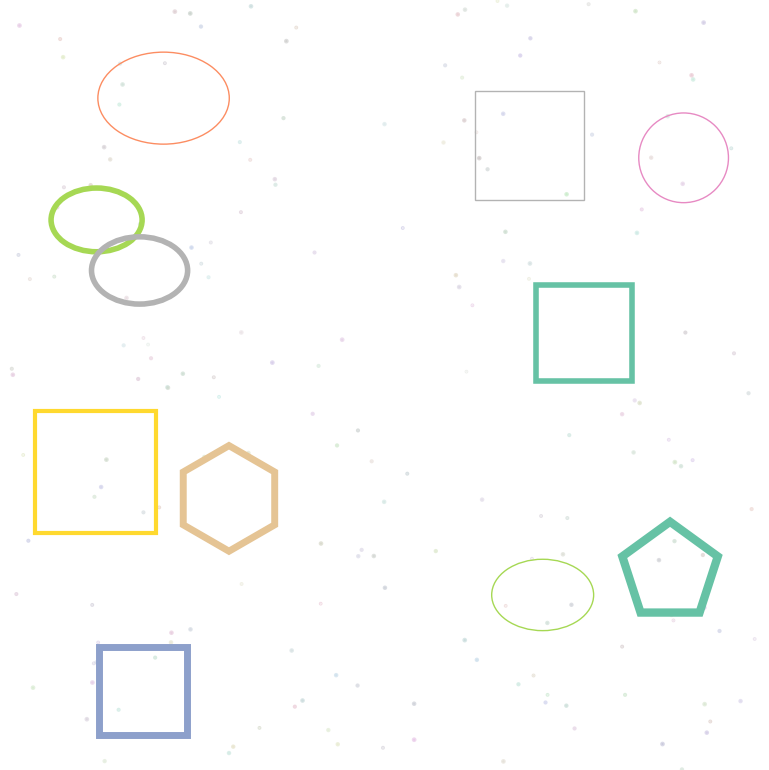[{"shape": "square", "thickness": 2, "radius": 0.31, "center": [0.758, 0.568]}, {"shape": "pentagon", "thickness": 3, "radius": 0.33, "center": [0.87, 0.257]}, {"shape": "oval", "thickness": 0.5, "radius": 0.43, "center": [0.212, 0.873]}, {"shape": "square", "thickness": 2.5, "radius": 0.29, "center": [0.186, 0.103]}, {"shape": "circle", "thickness": 0.5, "radius": 0.29, "center": [0.888, 0.795]}, {"shape": "oval", "thickness": 0.5, "radius": 0.33, "center": [0.705, 0.227]}, {"shape": "oval", "thickness": 2, "radius": 0.3, "center": [0.125, 0.714]}, {"shape": "square", "thickness": 1.5, "radius": 0.4, "center": [0.124, 0.387]}, {"shape": "hexagon", "thickness": 2.5, "radius": 0.34, "center": [0.297, 0.353]}, {"shape": "oval", "thickness": 2, "radius": 0.31, "center": [0.181, 0.649]}, {"shape": "square", "thickness": 0.5, "radius": 0.35, "center": [0.688, 0.811]}]